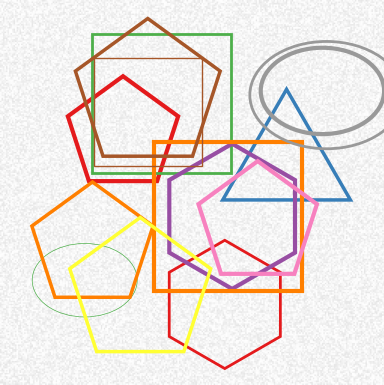[{"shape": "pentagon", "thickness": 3, "radius": 0.75, "center": [0.319, 0.651]}, {"shape": "hexagon", "thickness": 2, "radius": 0.83, "center": [0.584, 0.209]}, {"shape": "triangle", "thickness": 2.5, "radius": 0.96, "center": [0.744, 0.576]}, {"shape": "oval", "thickness": 0.5, "radius": 0.68, "center": [0.22, 0.272]}, {"shape": "square", "thickness": 2, "radius": 0.9, "center": [0.42, 0.732]}, {"shape": "hexagon", "thickness": 3, "radius": 0.94, "center": [0.603, 0.438]}, {"shape": "pentagon", "thickness": 2.5, "radius": 0.83, "center": [0.24, 0.362]}, {"shape": "square", "thickness": 3, "radius": 0.96, "center": [0.592, 0.438]}, {"shape": "pentagon", "thickness": 2.5, "radius": 0.96, "center": [0.364, 0.243]}, {"shape": "pentagon", "thickness": 2.5, "radius": 0.99, "center": [0.384, 0.754]}, {"shape": "square", "thickness": 1, "radius": 0.7, "center": [0.384, 0.708]}, {"shape": "pentagon", "thickness": 3, "radius": 0.81, "center": [0.669, 0.42]}, {"shape": "oval", "thickness": 3, "radius": 0.8, "center": [0.837, 0.764]}, {"shape": "oval", "thickness": 2, "radius": 1.0, "center": [0.848, 0.753]}]